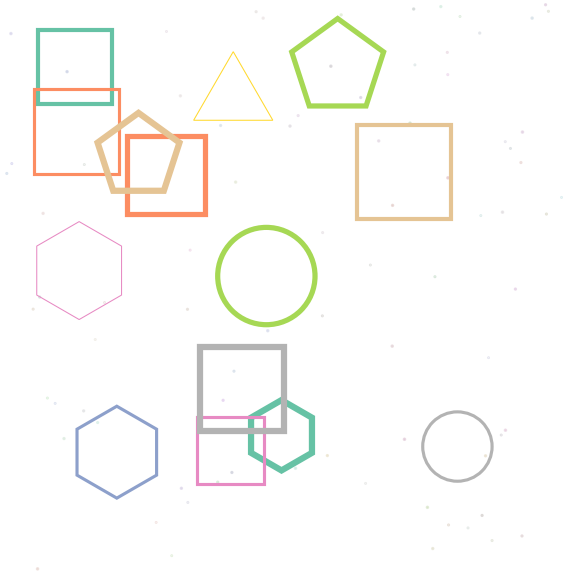[{"shape": "hexagon", "thickness": 3, "radius": 0.3, "center": [0.487, 0.245]}, {"shape": "square", "thickness": 2, "radius": 0.32, "center": [0.131, 0.884]}, {"shape": "square", "thickness": 1.5, "radius": 0.37, "center": [0.132, 0.772]}, {"shape": "square", "thickness": 2.5, "radius": 0.34, "center": [0.288, 0.696]}, {"shape": "hexagon", "thickness": 1.5, "radius": 0.4, "center": [0.202, 0.216]}, {"shape": "hexagon", "thickness": 0.5, "radius": 0.42, "center": [0.137, 0.531]}, {"shape": "square", "thickness": 1.5, "radius": 0.29, "center": [0.399, 0.219]}, {"shape": "pentagon", "thickness": 2.5, "radius": 0.42, "center": [0.585, 0.883]}, {"shape": "circle", "thickness": 2.5, "radius": 0.42, "center": [0.461, 0.521]}, {"shape": "triangle", "thickness": 0.5, "radius": 0.4, "center": [0.404, 0.83]}, {"shape": "square", "thickness": 2, "radius": 0.41, "center": [0.7, 0.701]}, {"shape": "pentagon", "thickness": 3, "radius": 0.37, "center": [0.24, 0.729]}, {"shape": "circle", "thickness": 1.5, "radius": 0.3, "center": [0.792, 0.226]}, {"shape": "square", "thickness": 3, "radius": 0.36, "center": [0.42, 0.326]}]